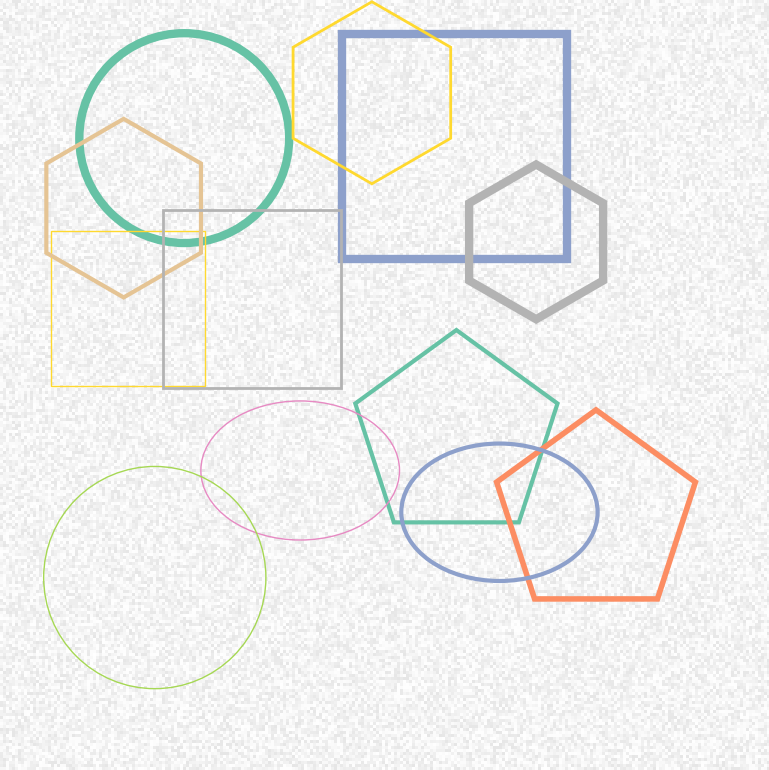[{"shape": "circle", "thickness": 3, "radius": 0.68, "center": [0.239, 0.821]}, {"shape": "pentagon", "thickness": 1.5, "radius": 0.69, "center": [0.593, 0.433]}, {"shape": "pentagon", "thickness": 2, "radius": 0.68, "center": [0.774, 0.332]}, {"shape": "oval", "thickness": 1.5, "radius": 0.64, "center": [0.649, 0.335]}, {"shape": "square", "thickness": 3, "radius": 0.73, "center": [0.59, 0.81]}, {"shape": "oval", "thickness": 0.5, "radius": 0.64, "center": [0.39, 0.389]}, {"shape": "circle", "thickness": 0.5, "radius": 0.72, "center": [0.201, 0.25]}, {"shape": "hexagon", "thickness": 1, "radius": 0.59, "center": [0.483, 0.88]}, {"shape": "square", "thickness": 0.5, "radius": 0.5, "center": [0.166, 0.599]}, {"shape": "hexagon", "thickness": 1.5, "radius": 0.58, "center": [0.161, 0.73]}, {"shape": "hexagon", "thickness": 3, "radius": 0.5, "center": [0.696, 0.686]}, {"shape": "square", "thickness": 1, "radius": 0.58, "center": [0.328, 0.612]}]